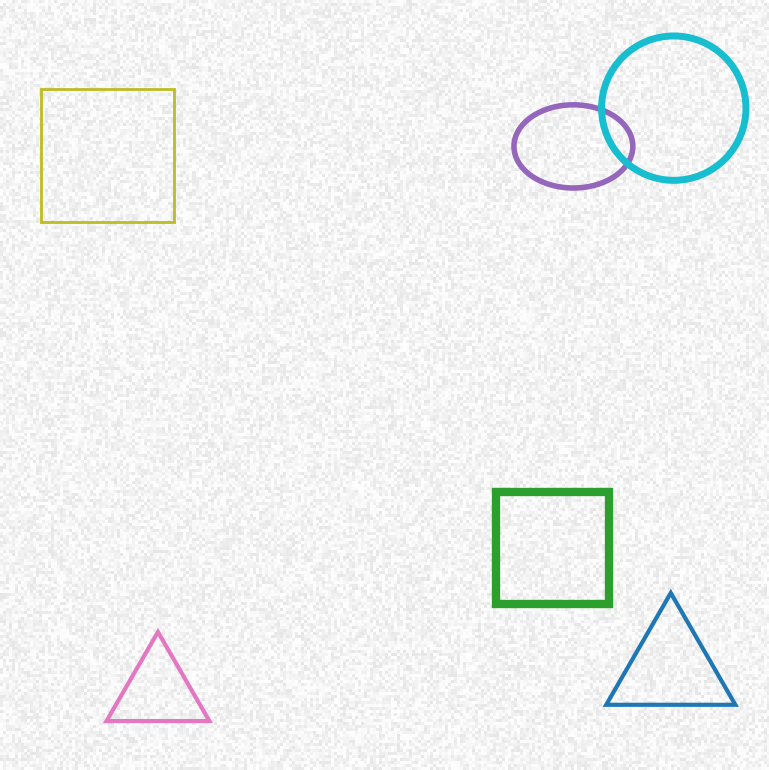[{"shape": "triangle", "thickness": 1.5, "radius": 0.48, "center": [0.871, 0.133]}, {"shape": "square", "thickness": 3, "radius": 0.37, "center": [0.717, 0.288]}, {"shape": "oval", "thickness": 2, "radius": 0.39, "center": [0.745, 0.81]}, {"shape": "triangle", "thickness": 1.5, "radius": 0.39, "center": [0.205, 0.102]}, {"shape": "square", "thickness": 1, "radius": 0.43, "center": [0.14, 0.798]}, {"shape": "circle", "thickness": 2.5, "radius": 0.47, "center": [0.875, 0.86]}]